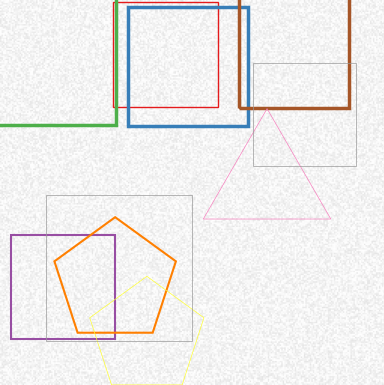[{"shape": "square", "thickness": 1, "radius": 0.68, "center": [0.43, 0.859]}, {"shape": "square", "thickness": 2.5, "radius": 0.78, "center": [0.488, 0.827]}, {"shape": "square", "thickness": 2.5, "radius": 0.96, "center": [0.108, 0.868]}, {"shape": "square", "thickness": 1.5, "radius": 0.67, "center": [0.163, 0.255]}, {"shape": "pentagon", "thickness": 1.5, "radius": 0.83, "center": [0.299, 0.27]}, {"shape": "pentagon", "thickness": 0.5, "radius": 0.78, "center": [0.381, 0.126]}, {"shape": "square", "thickness": 2.5, "radius": 0.71, "center": [0.764, 0.862]}, {"shape": "triangle", "thickness": 0.5, "radius": 0.96, "center": [0.694, 0.527]}, {"shape": "square", "thickness": 0.5, "radius": 0.67, "center": [0.79, 0.702]}, {"shape": "square", "thickness": 0.5, "radius": 0.95, "center": [0.31, 0.305]}]